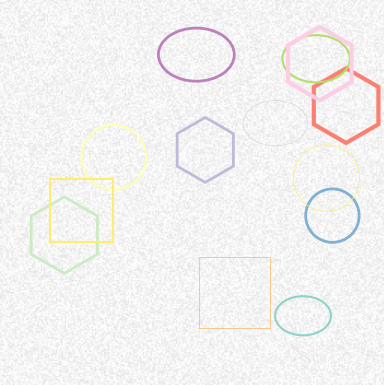[{"shape": "oval", "thickness": 1.5, "radius": 0.36, "center": [0.787, 0.18]}, {"shape": "circle", "thickness": 1.5, "radius": 0.42, "center": [0.296, 0.591]}, {"shape": "hexagon", "thickness": 2, "radius": 0.42, "center": [0.533, 0.611]}, {"shape": "hexagon", "thickness": 3, "radius": 0.48, "center": [0.899, 0.726]}, {"shape": "circle", "thickness": 2, "radius": 0.35, "center": [0.863, 0.44]}, {"shape": "square", "thickness": 0.5, "radius": 0.47, "center": [0.609, 0.241]}, {"shape": "oval", "thickness": 1.5, "radius": 0.44, "center": [0.821, 0.847]}, {"shape": "hexagon", "thickness": 3, "radius": 0.48, "center": [0.831, 0.835]}, {"shape": "oval", "thickness": 0.5, "radius": 0.42, "center": [0.715, 0.68]}, {"shape": "oval", "thickness": 2, "radius": 0.49, "center": [0.51, 0.858]}, {"shape": "hexagon", "thickness": 2, "radius": 0.5, "center": [0.167, 0.389]}, {"shape": "square", "thickness": 1.5, "radius": 0.41, "center": [0.212, 0.453]}, {"shape": "circle", "thickness": 0.5, "radius": 0.43, "center": [0.848, 0.537]}]